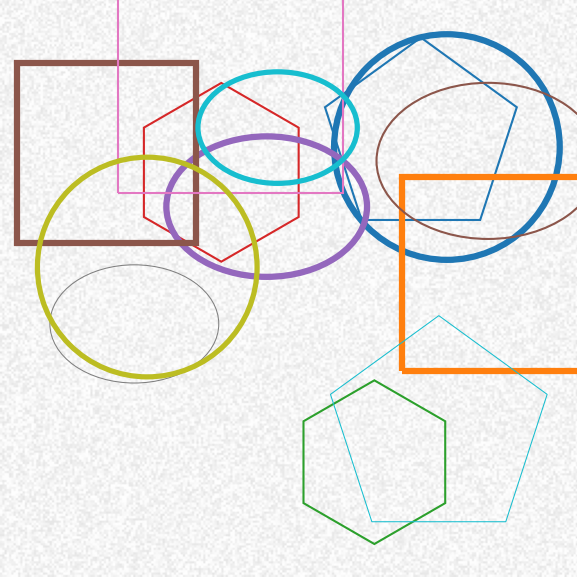[{"shape": "circle", "thickness": 3, "radius": 0.98, "center": [0.774, 0.745]}, {"shape": "pentagon", "thickness": 1, "radius": 0.87, "center": [0.729, 0.759]}, {"shape": "square", "thickness": 3, "radius": 0.84, "center": [0.865, 0.525]}, {"shape": "hexagon", "thickness": 1, "radius": 0.71, "center": [0.648, 0.199]}, {"shape": "hexagon", "thickness": 1, "radius": 0.77, "center": [0.383, 0.701]}, {"shape": "oval", "thickness": 3, "radius": 0.87, "center": [0.462, 0.641]}, {"shape": "square", "thickness": 3, "radius": 0.78, "center": [0.184, 0.734]}, {"shape": "oval", "thickness": 1, "radius": 0.97, "center": [0.845, 0.721]}, {"shape": "square", "thickness": 1, "radius": 0.97, "center": [0.4, 0.859]}, {"shape": "oval", "thickness": 0.5, "radius": 0.73, "center": [0.233, 0.438]}, {"shape": "circle", "thickness": 2.5, "radius": 0.95, "center": [0.255, 0.537]}, {"shape": "oval", "thickness": 2.5, "radius": 0.69, "center": [0.481, 0.778]}, {"shape": "pentagon", "thickness": 0.5, "radius": 0.99, "center": [0.76, 0.255]}]